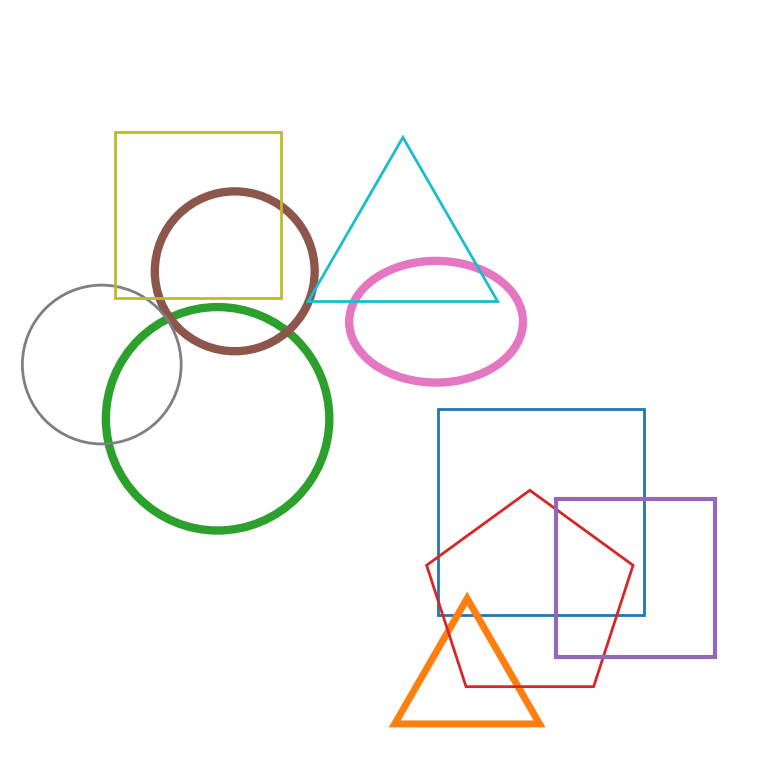[{"shape": "square", "thickness": 1, "radius": 0.67, "center": [0.702, 0.335]}, {"shape": "triangle", "thickness": 2.5, "radius": 0.54, "center": [0.607, 0.114]}, {"shape": "circle", "thickness": 3, "radius": 0.73, "center": [0.283, 0.456]}, {"shape": "pentagon", "thickness": 1, "radius": 0.7, "center": [0.688, 0.222]}, {"shape": "square", "thickness": 1.5, "radius": 0.51, "center": [0.825, 0.249]}, {"shape": "circle", "thickness": 3, "radius": 0.52, "center": [0.305, 0.648]}, {"shape": "oval", "thickness": 3, "radius": 0.56, "center": [0.566, 0.582]}, {"shape": "circle", "thickness": 1, "radius": 0.52, "center": [0.132, 0.527]}, {"shape": "square", "thickness": 1, "radius": 0.54, "center": [0.257, 0.72]}, {"shape": "triangle", "thickness": 1, "radius": 0.71, "center": [0.523, 0.679]}]